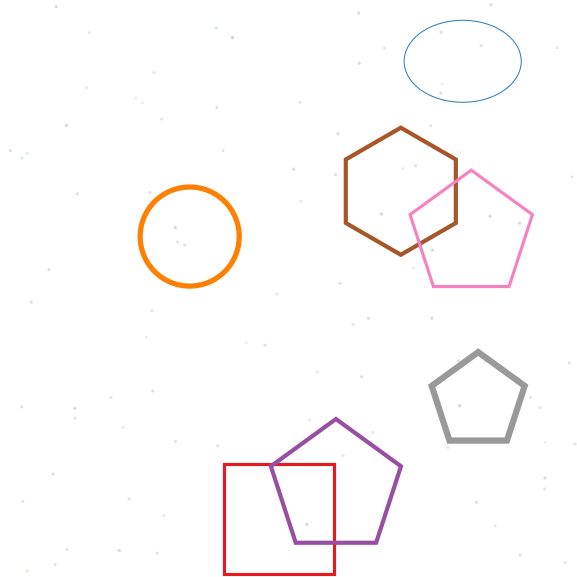[{"shape": "square", "thickness": 1.5, "radius": 0.48, "center": [0.483, 0.1]}, {"shape": "oval", "thickness": 0.5, "radius": 0.51, "center": [0.801, 0.893]}, {"shape": "pentagon", "thickness": 2, "radius": 0.59, "center": [0.582, 0.155]}, {"shape": "circle", "thickness": 2.5, "radius": 0.43, "center": [0.328, 0.59]}, {"shape": "hexagon", "thickness": 2, "radius": 0.55, "center": [0.694, 0.668]}, {"shape": "pentagon", "thickness": 1.5, "radius": 0.56, "center": [0.816, 0.593]}, {"shape": "pentagon", "thickness": 3, "radius": 0.42, "center": [0.828, 0.305]}]